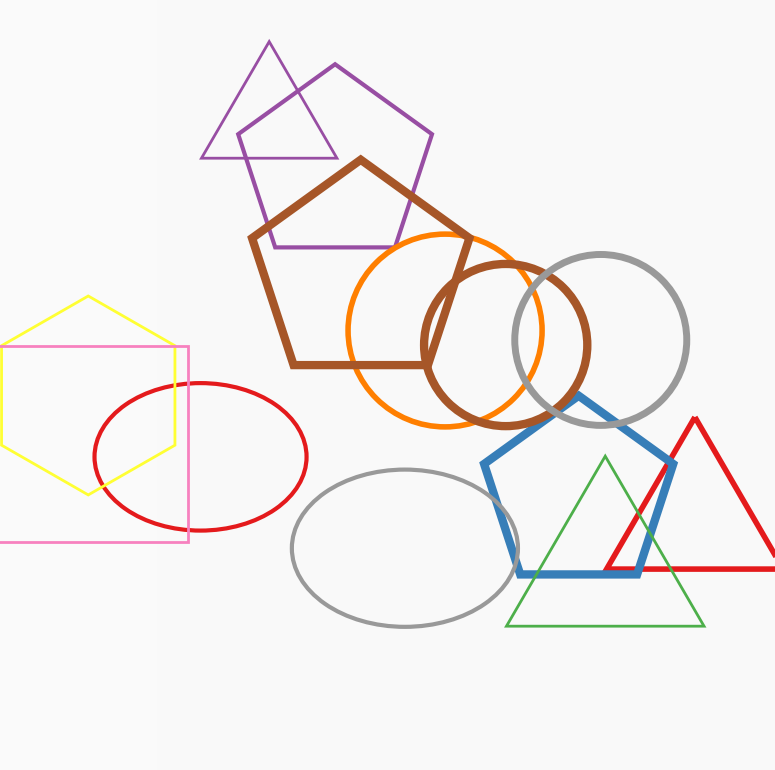[{"shape": "triangle", "thickness": 2, "radius": 0.66, "center": [0.897, 0.327]}, {"shape": "oval", "thickness": 1.5, "radius": 0.68, "center": [0.259, 0.407]}, {"shape": "pentagon", "thickness": 3, "radius": 0.64, "center": [0.747, 0.358]}, {"shape": "triangle", "thickness": 1, "radius": 0.74, "center": [0.781, 0.26]}, {"shape": "triangle", "thickness": 1, "radius": 0.5, "center": [0.347, 0.845]}, {"shape": "pentagon", "thickness": 1.5, "radius": 0.66, "center": [0.432, 0.785]}, {"shape": "circle", "thickness": 2, "radius": 0.63, "center": [0.574, 0.571]}, {"shape": "hexagon", "thickness": 1, "radius": 0.65, "center": [0.114, 0.486]}, {"shape": "pentagon", "thickness": 3, "radius": 0.74, "center": [0.465, 0.645]}, {"shape": "circle", "thickness": 3, "radius": 0.53, "center": [0.653, 0.552]}, {"shape": "square", "thickness": 1, "radius": 0.63, "center": [0.116, 0.423]}, {"shape": "circle", "thickness": 2.5, "radius": 0.55, "center": [0.775, 0.559]}, {"shape": "oval", "thickness": 1.5, "radius": 0.73, "center": [0.522, 0.288]}]